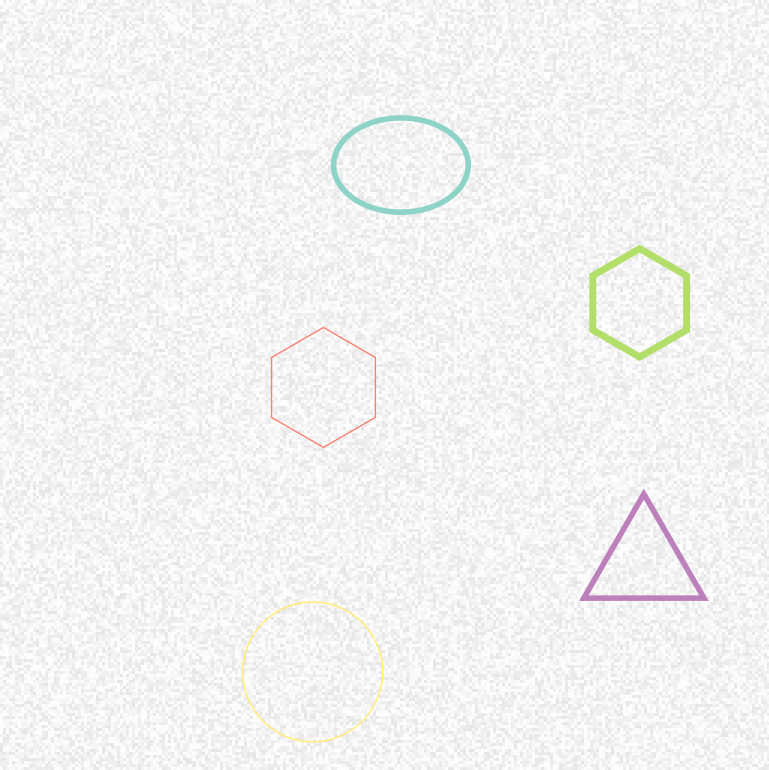[{"shape": "oval", "thickness": 2, "radius": 0.44, "center": [0.521, 0.786]}, {"shape": "hexagon", "thickness": 0.5, "radius": 0.39, "center": [0.42, 0.497]}, {"shape": "hexagon", "thickness": 2.5, "radius": 0.35, "center": [0.831, 0.607]}, {"shape": "triangle", "thickness": 2, "radius": 0.45, "center": [0.836, 0.268]}, {"shape": "circle", "thickness": 0.5, "radius": 0.45, "center": [0.406, 0.127]}]